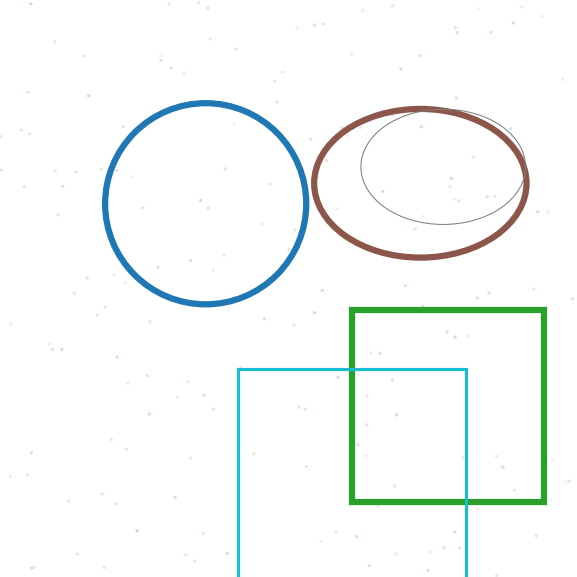[{"shape": "circle", "thickness": 3, "radius": 0.87, "center": [0.356, 0.646]}, {"shape": "square", "thickness": 3, "radius": 0.83, "center": [0.775, 0.296]}, {"shape": "oval", "thickness": 3, "radius": 0.92, "center": [0.728, 0.682]}, {"shape": "oval", "thickness": 0.5, "radius": 0.71, "center": [0.767, 0.71]}, {"shape": "square", "thickness": 1.5, "radius": 0.98, "center": [0.609, 0.164]}]